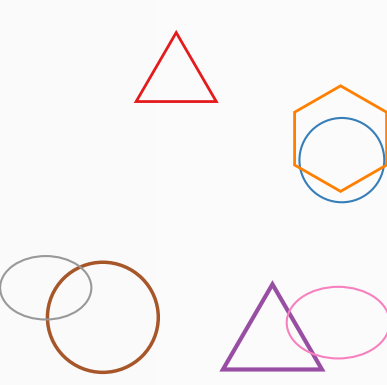[{"shape": "triangle", "thickness": 2, "radius": 0.6, "center": [0.455, 0.796]}, {"shape": "circle", "thickness": 1.5, "radius": 0.55, "center": [0.882, 0.584]}, {"shape": "triangle", "thickness": 3, "radius": 0.74, "center": [0.703, 0.114]}, {"shape": "hexagon", "thickness": 2, "radius": 0.69, "center": [0.879, 0.64]}, {"shape": "circle", "thickness": 2.5, "radius": 0.72, "center": [0.265, 0.176]}, {"shape": "oval", "thickness": 1.5, "radius": 0.66, "center": [0.873, 0.162]}, {"shape": "oval", "thickness": 1.5, "radius": 0.59, "center": [0.118, 0.253]}]